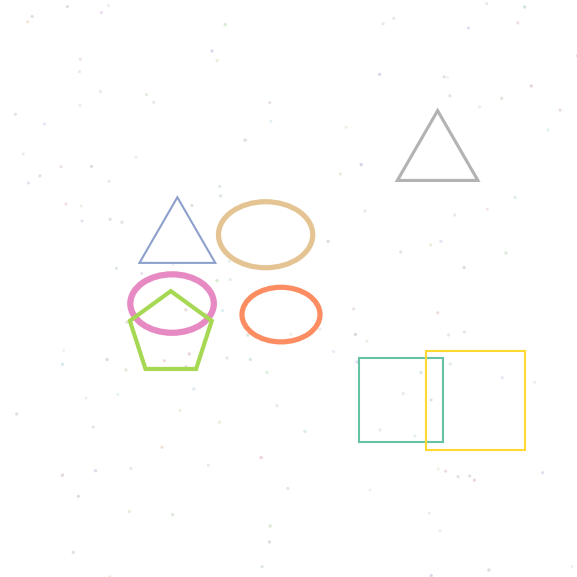[{"shape": "square", "thickness": 1, "radius": 0.36, "center": [0.694, 0.306]}, {"shape": "oval", "thickness": 2.5, "radius": 0.34, "center": [0.487, 0.454]}, {"shape": "triangle", "thickness": 1, "radius": 0.38, "center": [0.307, 0.582]}, {"shape": "oval", "thickness": 3, "radius": 0.36, "center": [0.298, 0.473]}, {"shape": "pentagon", "thickness": 2, "radius": 0.37, "center": [0.296, 0.421]}, {"shape": "square", "thickness": 1, "radius": 0.43, "center": [0.823, 0.306]}, {"shape": "oval", "thickness": 2.5, "radius": 0.41, "center": [0.46, 0.593]}, {"shape": "triangle", "thickness": 1.5, "radius": 0.4, "center": [0.758, 0.727]}]